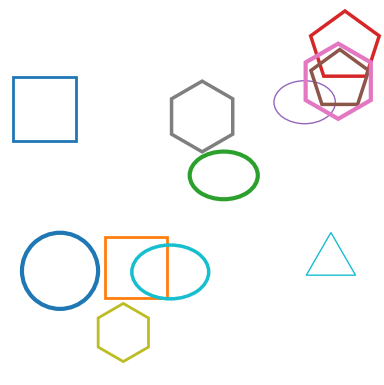[{"shape": "square", "thickness": 2, "radius": 0.41, "center": [0.115, 0.717]}, {"shape": "circle", "thickness": 3, "radius": 0.49, "center": [0.156, 0.297]}, {"shape": "square", "thickness": 2, "radius": 0.4, "center": [0.354, 0.305]}, {"shape": "oval", "thickness": 3, "radius": 0.44, "center": [0.581, 0.544]}, {"shape": "pentagon", "thickness": 2.5, "radius": 0.47, "center": [0.896, 0.878]}, {"shape": "oval", "thickness": 1, "radius": 0.4, "center": [0.791, 0.734]}, {"shape": "pentagon", "thickness": 2.5, "radius": 0.39, "center": [0.883, 0.793]}, {"shape": "hexagon", "thickness": 3, "radius": 0.49, "center": [0.879, 0.789]}, {"shape": "hexagon", "thickness": 2.5, "radius": 0.46, "center": [0.525, 0.697]}, {"shape": "hexagon", "thickness": 2, "radius": 0.38, "center": [0.32, 0.136]}, {"shape": "triangle", "thickness": 1, "radius": 0.37, "center": [0.86, 0.322]}, {"shape": "oval", "thickness": 2.5, "radius": 0.5, "center": [0.442, 0.294]}]